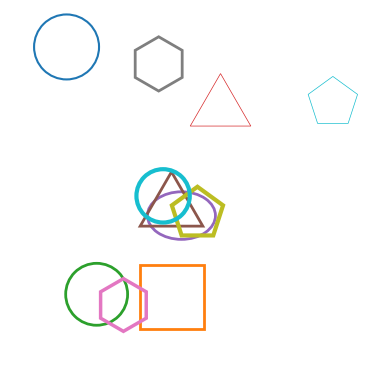[{"shape": "circle", "thickness": 1.5, "radius": 0.42, "center": [0.173, 0.878]}, {"shape": "square", "thickness": 2, "radius": 0.41, "center": [0.447, 0.229]}, {"shape": "circle", "thickness": 2, "radius": 0.4, "center": [0.251, 0.236]}, {"shape": "triangle", "thickness": 0.5, "radius": 0.45, "center": [0.573, 0.718]}, {"shape": "oval", "thickness": 2, "radius": 0.44, "center": [0.471, 0.44]}, {"shape": "triangle", "thickness": 2, "radius": 0.47, "center": [0.445, 0.46]}, {"shape": "hexagon", "thickness": 2.5, "radius": 0.34, "center": [0.321, 0.208]}, {"shape": "hexagon", "thickness": 2, "radius": 0.35, "center": [0.412, 0.834]}, {"shape": "pentagon", "thickness": 3, "radius": 0.35, "center": [0.513, 0.445]}, {"shape": "circle", "thickness": 3, "radius": 0.35, "center": [0.424, 0.491]}, {"shape": "pentagon", "thickness": 0.5, "radius": 0.34, "center": [0.865, 0.734]}]